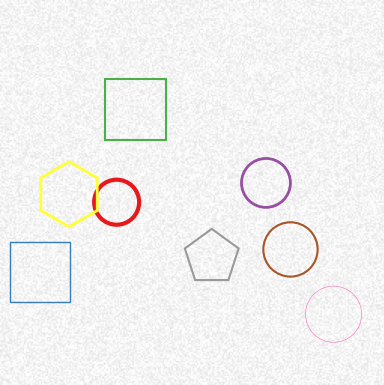[{"shape": "circle", "thickness": 3, "radius": 0.29, "center": [0.303, 0.475]}, {"shape": "square", "thickness": 1, "radius": 0.39, "center": [0.104, 0.293]}, {"shape": "square", "thickness": 1.5, "radius": 0.4, "center": [0.351, 0.715]}, {"shape": "circle", "thickness": 2, "radius": 0.32, "center": [0.691, 0.525]}, {"shape": "hexagon", "thickness": 2, "radius": 0.42, "center": [0.179, 0.495]}, {"shape": "circle", "thickness": 1.5, "radius": 0.35, "center": [0.755, 0.352]}, {"shape": "circle", "thickness": 0.5, "radius": 0.36, "center": [0.867, 0.184]}, {"shape": "pentagon", "thickness": 1.5, "radius": 0.37, "center": [0.55, 0.332]}]